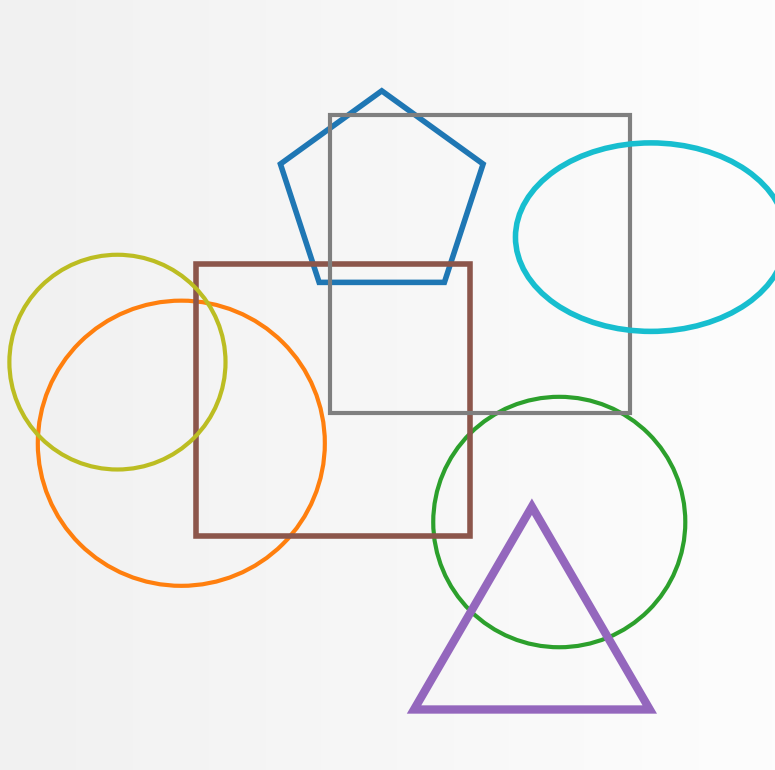[{"shape": "pentagon", "thickness": 2, "radius": 0.69, "center": [0.493, 0.745]}, {"shape": "circle", "thickness": 1.5, "radius": 0.93, "center": [0.234, 0.424]}, {"shape": "circle", "thickness": 1.5, "radius": 0.81, "center": [0.722, 0.322]}, {"shape": "triangle", "thickness": 3, "radius": 0.88, "center": [0.686, 0.166]}, {"shape": "square", "thickness": 2, "radius": 0.88, "center": [0.43, 0.48]}, {"shape": "square", "thickness": 1.5, "radius": 0.97, "center": [0.619, 0.657]}, {"shape": "circle", "thickness": 1.5, "radius": 0.7, "center": [0.152, 0.53]}, {"shape": "oval", "thickness": 2, "radius": 0.87, "center": [0.84, 0.692]}]